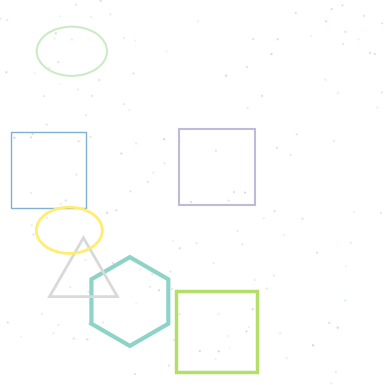[{"shape": "hexagon", "thickness": 3, "radius": 0.58, "center": [0.337, 0.217]}, {"shape": "square", "thickness": 1.5, "radius": 0.49, "center": [0.563, 0.567]}, {"shape": "square", "thickness": 1, "radius": 0.49, "center": [0.126, 0.559]}, {"shape": "square", "thickness": 2.5, "radius": 0.53, "center": [0.561, 0.138]}, {"shape": "triangle", "thickness": 2, "radius": 0.51, "center": [0.217, 0.28]}, {"shape": "oval", "thickness": 1.5, "radius": 0.46, "center": [0.187, 0.867]}, {"shape": "oval", "thickness": 2, "radius": 0.43, "center": [0.18, 0.402]}]